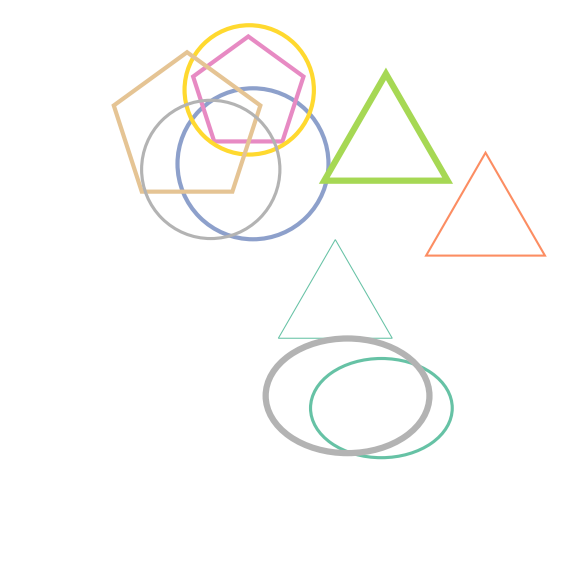[{"shape": "oval", "thickness": 1.5, "radius": 0.61, "center": [0.66, 0.292]}, {"shape": "triangle", "thickness": 0.5, "radius": 0.57, "center": [0.581, 0.47]}, {"shape": "triangle", "thickness": 1, "radius": 0.59, "center": [0.841, 0.616]}, {"shape": "circle", "thickness": 2, "radius": 0.65, "center": [0.438, 0.716]}, {"shape": "pentagon", "thickness": 2, "radius": 0.5, "center": [0.43, 0.836]}, {"shape": "triangle", "thickness": 3, "radius": 0.62, "center": [0.668, 0.748]}, {"shape": "circle", "thickness": 2, "radius": 0.56, "center": [0.432, 0.843]}, {"shape": "pentagon", "thickness": 2, "radius": 0.67, "center": [0.324, 0.775]}, {"shape": "oval", "thickness": 3, "radius": 0.71, "center": [0.602, 0.314]}, {"shape": "circle", "thickness": 1.5, "radius": 0.6, "center": [0.365, 0.706]}]